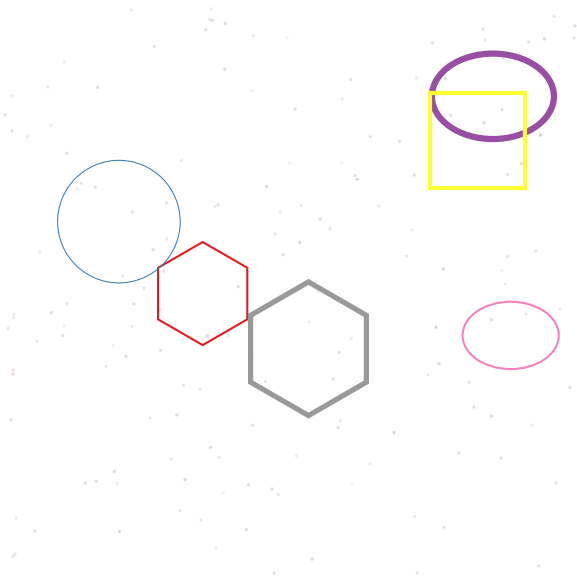[{"shape": "hexagon", "thickness": 1, "radius": 0.45, "center": [0.351, 0.491]}, {"shape": "circle", "thickness": 0.5, "radius": 0.53, "center": [0.206, 0.615]}, {"shape": "oval", "thickness": 3, "radius": 0.53, "center": [0.853, 0.832]}, {"shape": "square", "thickness": 2, "radius": 0.41, "center": [0.827, 0.756]}, {"shape": "oval", "thickness": 1, "radius": 0.42, "center": [0.884, 0.418]}, {"shape": "hexagon", "thickness": 2.5, "radius": 0.58, "center": [0.534, 0.395]}]